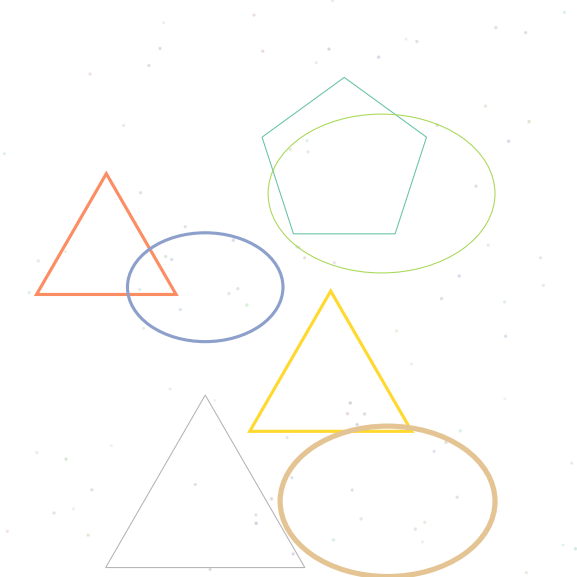[{"shape": "pentagon", "thickness": 0.5, "radius": 0.75, "center": [0.596, 0.715]}, {"shape": "triangle", "thickness": 1.5, "radius": 0.7, "center": [0.184, 0.559]}, {"shape": "oval", "thickness": 1.5, "radius": 0.67, "center": [0.355, 0.502]}, {"shape": "oval", "thickness": 0.5, "radius": 0.98, "center": [0.661, 0.664]}, {"shape": "triangle", "thickness": 1.5, "radius": 0.81, "center": [0.573, 0.333]}, {"shape": "oval", "thickness": 2.5, "radius": 0.93, "center": [0.671, 0.131]}, {"shape": "triangle", "thickness": 0.5, "radius": 1.0, "center": [0.355, 0.116]}]